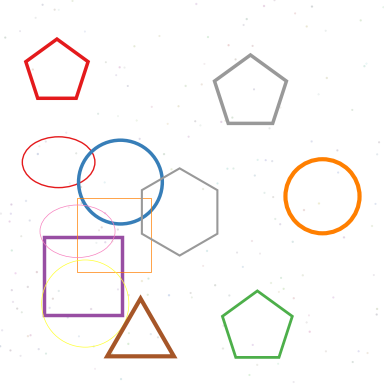[{"shape": "pentagon", "thickness": 2.5, "radius": 0.43, "center": [0.148, 0.813]}, {"shape": "oval", "thickness": 1, "radius": 0.47, "center": [0.152, 0.579]}, {"shape": "circle", "thickness": 2.5, "radius": 0.54, "center": [0.313, 0.527]}, {"shape": "pentagon", "thickness": 2, "radius": 0.48, "center": [0.668, 0.149]}, {"shape": "square", "thickness": 2.5, "radius": 0.5, "center": [0.215, 0.283]}, {"shape": "circle", "thickness": 3, "radius": 0.48, "center": [0.838, 0.49]}, {"shape": "square", "thickness": 0.5, "radius": 0.48, "center": [0.295, 0.389]}, {"shape": "circle", "thickness": 0.5, "radius": 0.57, "center": [0.221, 0.212]}, {"shape": "triangle", "thickness": 3, "radius": 0.5, "center": [0.365, 0.125]}, {"shape": "oval", "thickness": 0.5, "radius": 0.49, "center": [0.201, 0.399]}, {"shape": "hexagon", "thickness": 1.5, "radius": 0.57, "center": [0.467, 0.449]}, {"shape": "pentagon", "thickness": 2.5, "radius": 0.49, "center": [0.651, 0.759]}]